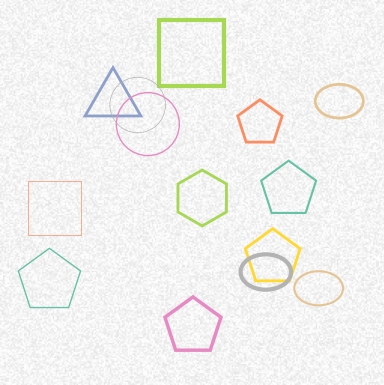[{"shape": "pentagon", "thickness": 1, "radius": 0.43, "center": [0.128, 0.27]}, {"shape": "pentagon", "thickness": 1.5, "radius": 0.38, "center": [0.75, 0.508]}, {"shape": "square", "thickness": 0.5, "radius": 0.34, "center": [0.141, 0.46]}, {"shape": "pentagon", "thickness": 2, "radius": 0.3, "center": [0.675, 0.68]}, {"shape": "triangle", "thickness": 2, "radius": 0.42, "center": [0.293, 0.741]}, {"shape": "pentagon", "thickness": 2.5, "radius": 0.38, "center": [0.501, 0.152]}, {"shape": "circle", "thickness": 1, "radius": 0.41, "center": [0.384, 0.678]}, {"shape": "square", "thickness": 3, "radius": 0.42, "center": [0.498, 0.862]}, {"shape": "hexagon", "thickness": 2, "radius": 0.36, "center": [0.525, 0.486]}, {"shape": "pentagon", "thickness": 2, "radius": 0.37, "center": [0.708, 0.331]}, {"shape": "oval", "thickness": 2, "radius": 0.31, "center": [0.881, 0.737]}, {"shape": "oval", "thickness": 1.5, "radius": 0.32, "center": [0.828, 0.251]}, {"shape": "circle", "thickness": 0.5, "radius": 0.36, "center": [0.358, 0.727]}, {"shape": "oval", "thickness": 3, "radius": 0.33, "center": [0.69, 0.293]}]